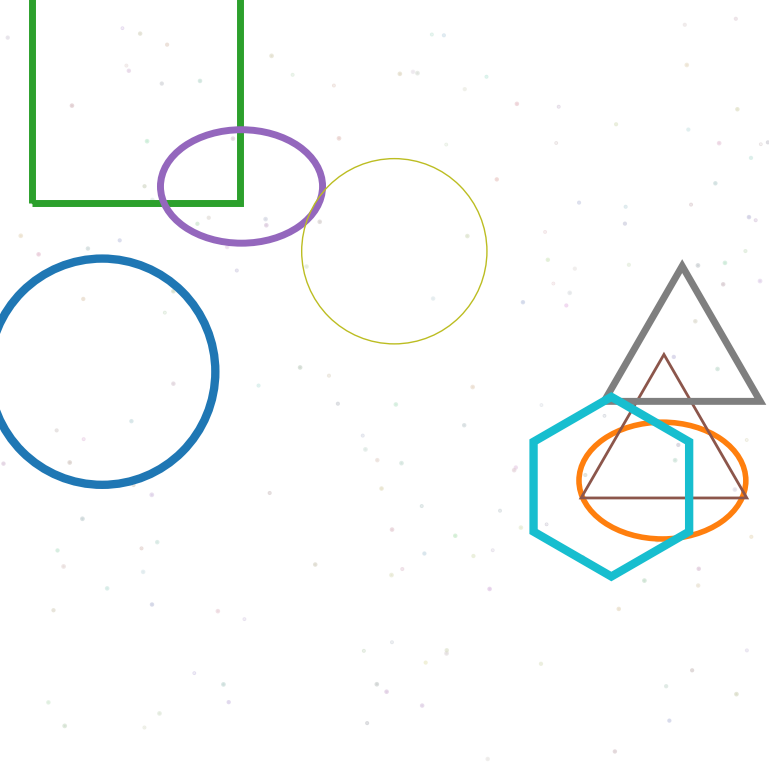[{"shape": "circle", "thickness": 3, "radius": 0.73, "center": [0.133, 0.517]}, {"shape": "oval", "thickness": 2, "radius": 0.54, "center": [0.86, 0.376]}, {"shape": "square", "thickness": 2.5, "radius": 0.68, "center": [0.177, 0.871]}, {"shape": "oval", "thickness": 2.5, "radius": 0.53, "center": [0.314, 0.758]}, {"shape": "triangle", "thickness": 1, "radius": 0.62, "center": [0.862, 0.415]}, {"shape": "triangle", "thickness": 2.5, "radius": 0.59, "center": [0.886, 0.537]}, {"shape": "circle", "thickness": 0.5, "radius": 0.6, "center": [0.512, 0.674]}, {"shape": "hexagon", "thickness": 3, "radius": 0.58, "center": [0.794, 0.368]}]